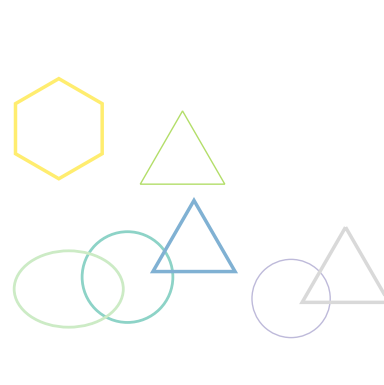[{"shape": "circle", "thickness": 2, "radius": 0.59, "center": [0.331, 0.28]}, {"shape": "circle", "thickness": 1, "radius": 0.51, "center": [0.756, 0.225]}, {"shape": "triangle", "thickness": 2.5, "radius": 0.62, "center": [0.504, 0.356]}, {"shape": "triangle", "thickness": 1, "radius": 0.63, "center": [0.474, 0.585]}, {"shape": "triangle", "thickness": 2.5, "radius": 0.65, "center": [0.898, 0.28]}, {"shape": "oval", "thickness": 2, "radius": 0.71, "center": [0.179, 0.249]}, {"shape": "hexagon", "thickness": 2.5, "radius": 0.65, "center": [0.153, 0.666]}]